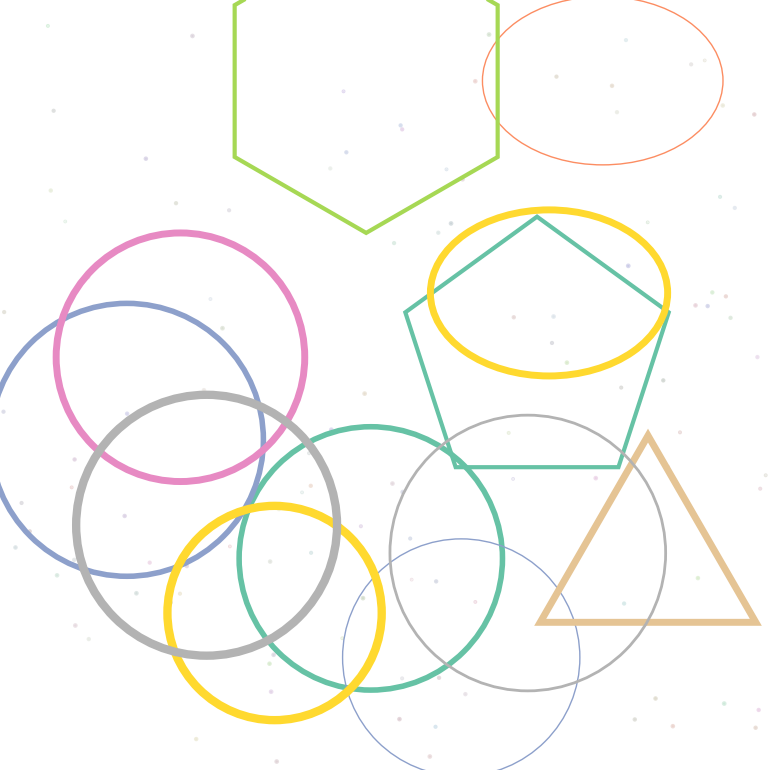[{"shape": "circle", "thickness": 2, "radius": 0.86, "center": [0.482, 0.275]}, {"shape": "pentagon", "thickness": 1.5, "radius": 0.9, "center": [0.697, 0.539]}, {"shape": "oval", "thickness": 0.5, "radius": 0.78, "center": [0.783, 0.895]}, {"shape": "circle", "thickness": 0.5, "radius": 0.77, "center": [0.599, 0.146]}, {"shape": "circle", "thickness": 2, "radius": 0.89, "center": [0.165, 0.429]}, {"shape": "circle", "thickness": 2.5, "radius": 0.81, "center": [0.234, 0.536]}, {"shape": "hexagon", "thickness": 1.5, "radius": 0.99, "center": [0.476, 0.895]}, {"shape": "oval", "thickness": 2.5, "radius": 0.77, "center": [0.713, 0.62]}, {"shape": "circle", "thickness": 3, "radius": 0.7, "center": [0.357, 0.204]}, {"shape": "triangle", "thickness": 2.5, "radius": 0.81, "center": [0.842, 0.273]}, {"shape": "circle", "thickness": 3, "radius": 0.85, "center": [0.268, 0.318]}, {"shape": "circle", "thickness": 1, "radius": 0.9, "center": [0.685, 0.282]}]